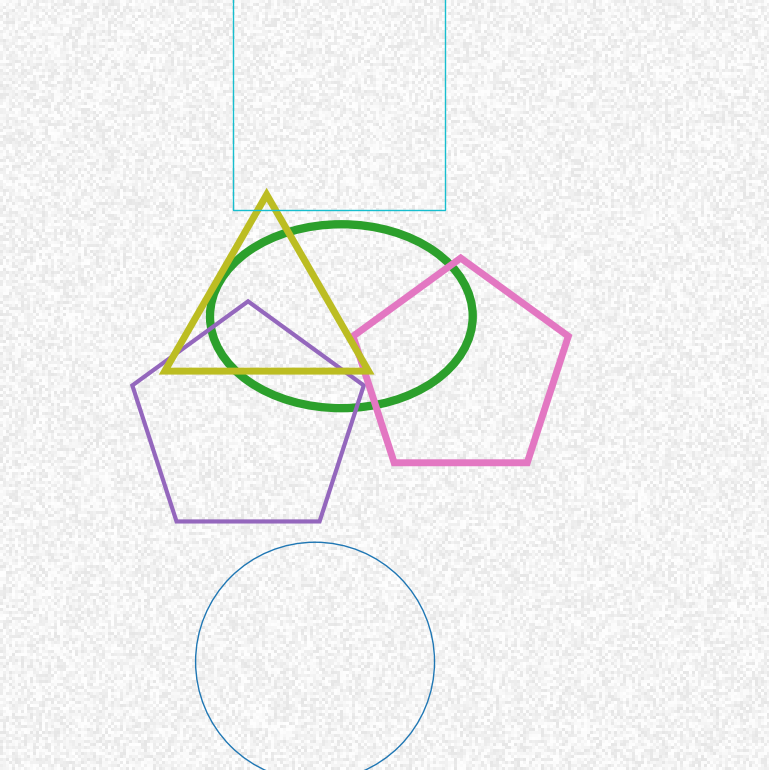[{"shape": "circle", "thickness": 0.5, "radius": 0.78, "center": [0.409, 0.141]}, {"shape": "oval", "thickness": 3, "radius": 0.85, "center": [0.443, 0.589]}, {"shape": "pentagon", "thickness": 1.5, "radius": 0.79, "center": [0.322, 0.451]}, {"shape": "pentagon", "thickness": 2.5, "radius": 0.73, "center": [0.598, 0.518]}, {"shape": "triangle", "thickness": 2.5, "radius": 0.76, "center": [0.346, 0.594]}, {"shape": "square", "thickness": 0.5, "radius": 0.69, "center": [0.44, 0.866]}]